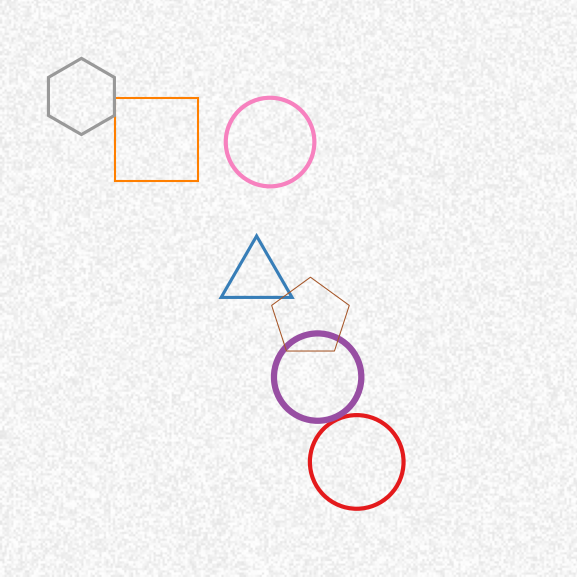[{"shape": "circle", "thickness": 2, "radius": 0.41, "center": [0.618, 0.199]}, {"shape": "triangle", "thickness": 1.5, "radius": 0.35, "center": [0.444, 0.52]}, {"shape": "circle", "thickness": 3, "radius": 0.38, "center": [0.55, 0.346]}, {"shape": "square", "thickness": 1, "radius": 0.36, "center": [0.271, 0.757]}, {"shape": "pentagon", "thickness": 0.5, "radius": 0.35, "center": [0.538, 0.448]}, {"shape": "circle", "thickness": 2, "radius": 0.38, "center": [0.468, 0.753]}, {"shape": "hexagon", "thickness": 1.5, "radius": 0.33, "center": [0.141, 0.832]}]